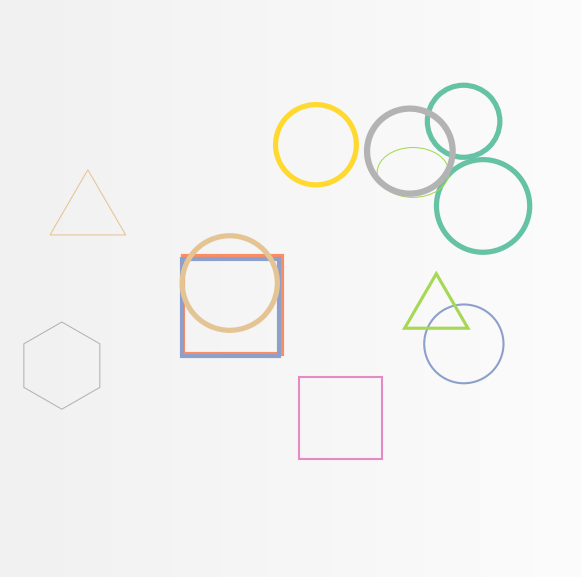[{"shape": "circle", "thickness": 2.5, "radius": 0.31, "center": [0.798, 0.789]}, {"shape": "circle", "thickness": 2.5, "radius": 0.4, "center": [0.831, 0.643]}, {"shape": "square", "thickness": 2, "radius": 0.43, "center": [0.4, 0.471]}, {"shape": "square", "thickness": 2, "radius": 0.42, "center": [0.397, 0.467]}, {"shape": "circle", "thickness": 1, "radius": 0.34, "center": [0.798, 0.404]}, {"shape": "square", "thickness": 1, "radius": 0.36, "center": [0.586, 0.275]}, {"shape": "triangle", "thickness": 1.5, "radius": 0.31, "center": [0.751, 0.462]}, {"shape": "oval", "thickness": 0.5, "radius": 0.31, "center": [0.711, 0.701]}, {"shape": "circle", "thickness": 2.5, "radius": 0.35, "center": [0.544, 0.748]}, {"shape": "triangle", "thickness": 0.5, "radius": 0.38, "center": [0.151, 0.63]}, {"shape": "circle", "thickness": 2.5, "radius": 0.41, "center": [0.395, 0.509]}, {"shape": "circle", "thickness": 3, "radius": 0.37, "center": [0.705, 0.737]}, {"shape": "hexagon", "thickness": 0.5, "radius": 0.38, "center": [0.106, 0.366]}]